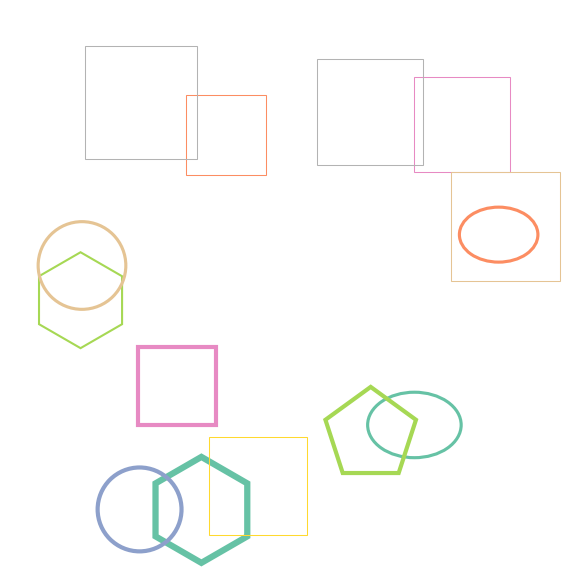[{"shape": "oval", "thickness": 1.5, "radius": 0.4, "center": [0.718, 0.263]}, {"shape": "hexagon", "thickness": 3, "radius": 0.46, "center": [0.349, 0.116]}, {"shape": "square", "thickness": 0.5, "radius": 0.35, "center": [0.391, 0.765]}, {"shape": "oval", "thickness": 1.5, "radius": 0.34, "center": [0.863, 0.593]}, {"shape": "circle", "thickness": 2, "radius": 0.36, "center": [0.242, 0.117]}, {"shape": "square", "thickness": 0.5, "radius": 0.41, "center": [0.799, 0.783]}, {"shape": "square", "thickness": 2, "radius": 0.34, "center": [0.306, 0.331]}, {"shape": "hexagon", "thickness": 1, "radius": 0.42, "center": [0.139, 0.479]}, {"shape": "pentagon", "thickness": 2, "radius": 0.41, "center": [0.642, 0.247]}, {"shape": "square", "thickness": 0.5, "radius": 0.42, "center": [0.447, 0.158]}, {"shape": "square", "thickness": 0.5, "radius": 0.47, "center": [0.875, 0.607]}, {"shape": "circle", "thickness": 1.5, "radius": 0.38, "center": [0.142, 0.539]}, {"shape": "square", "thickness": 0.5, "radius": 0.49, "center": [0.245, 0.822]}, {"shape": "square", "thickness": 0.5, "radius": 0.46, "center": [0.641, 0.805]}]